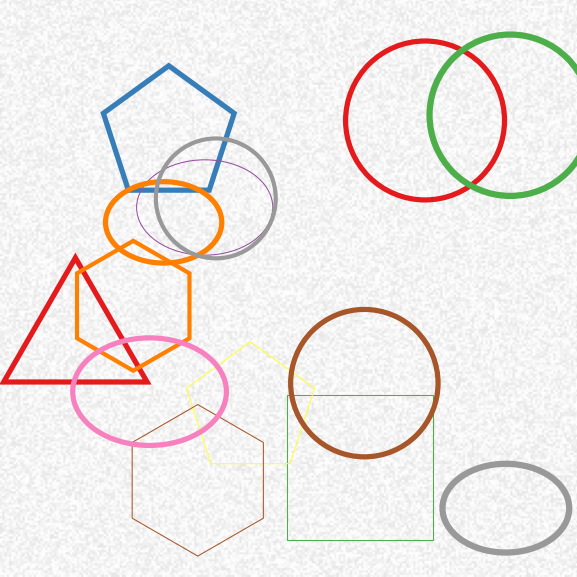[{"shape": "circle", "thickness": 2.5, "radius": 0.69, "center": [0.736, 0.791]}, {"shape": "triangle", "thickness": 2.5, "radius": 0.72, "center": [0.131, 0.409]}, {"shape": "pentagon", "thickness": 2.5, "radius": 0.6, "center": [0.292, 0.766]}, {"shape": "circle", "thickness": 3, "radius": 0.7, "center": [0.884, 0.8]}, {"shape": "square", "thickness": 0.5, "radius": 0.63, "center": [0.623, 0.19]}, {"shape": "oval", "thickness": 0.5, "radius": 0.59, "center": [0.354, 0.64]}, {"shape": "oval", "thickness": 2.5, "radius": 0.5, "center": [0.283, 0.614]}, {"shape": "hexagon", "thickness": 2, "radius": 0.56, "center": [0.231, 0.47]}, {"shape": "pentagon", "thickness": 0.5, "radius": 0.58, "center": [0.434, 0.291]}, {"shape": "hexagon", "thickness": 0.5, "radius": 0.66, "center": [0.342, 0.167]}, {"shape": "circle", "thickness": 2.5, "radius": 0.64, "center": [0.631, 0.336]}, {"shape": "oval", "thickness": 2.5, "radius": 0.67, "center": [0.259, 0.321]}, {"shape": "circle", "thickness": 2, "radius": 0.52, "center": [0.374, 0.656]}, {"shape": "oval", "thickness": 3, "radius": 0.55, "center": [0.876, 0.119]}]